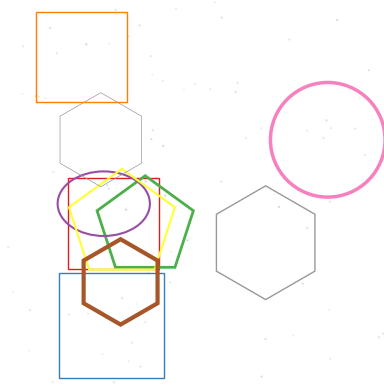[{"shape": "square", "thickness": 1, "radius": 0.59, "center": [0.295, 0.419]}, {"shape": "square", "thickness": 1, "radius": 0.68, "center": [0.29, 0.154]}, {"shape": "pentagon", "thickness": 2, "radius": 0.66, "center": [0.377, 0.412]}, {"shape": "oval", "thickness": 1.5, "radius": 0.6, "center": [0.269, 0.471]}, {"shape": "square", "thickness": 1, "radius": 0.59, "center": [0.212, 0.852]}, {"shape": "pentagon", "thickness": 1.5, "radius": 0.72, "center": [0.317, 0.417]}, {"shape": "hexagon", "thickness": 3, "radius": 0.55, "center": [0.313, 0.268]}, {"shape": "circle", "thickness": 2.5, "radius": 0.74, "center": [0.851, 0.637]}, {"shape": "hexagon", "thickness": 0.5, "radius": 0.61, "center": [0.262, 0.637]}, {"shape": "hexagon", "thickness": 1, "radius": 0.74, "center": [0.69, 0.37]}]